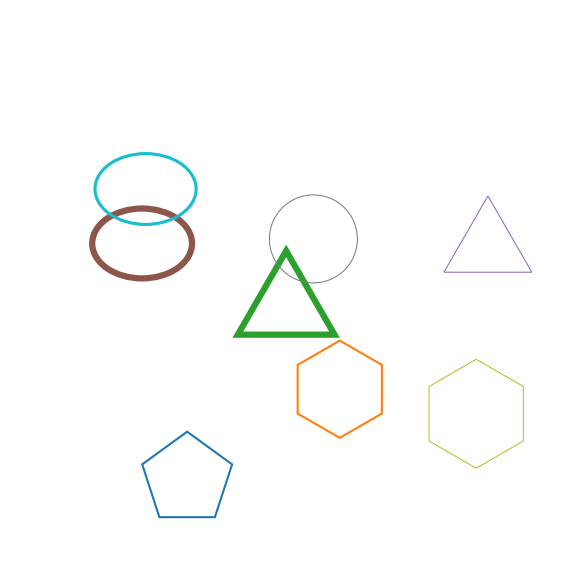[{"shape": "pentagon", "thickness": 1, "radius": 0.41, "center": [0.324, 0.17]}, {"shape": "hexagon", "thickness": 1, "radius": 0.42, "center": [0.588, 0.325]}, {"shape": "triangle", "thickness": 3, "radius": 0.48, "center": [0.496, 0.468]}, {"shape": "triangle", "thickness": 0.5, "radius": 0.44, "center": [0.845, 0.572]}, {"shape": "oval", "thickness": 3, "radius": 0.43, "center": [0.246, 0.578]}, {"shape": "circle", "thickness": 0.5, "radius": 0.38, "center": [0.543, 0.585]}, {"shape": "hexagon", "thickness": 0.5, "radius": 0.47, "center": [0.825, 0.283]}, {"shape": "oval", "thickness": 1.5, "radius": 0.44, "center": [0.252, 0.672]}]